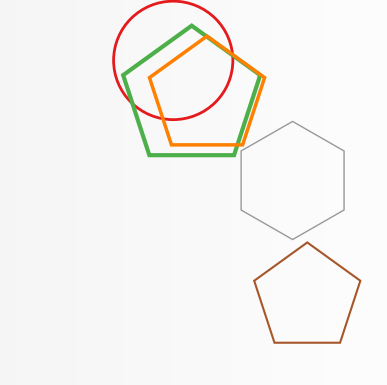[{"shape": "circle", "thickness": 2, "radius": 0.77, "center": [0.447, 0.843]}, {"shape": "pentagon", "thickness": 3, "radius": 0.93, "center": [0.495, 0.747]}, {"shape": "pentagon", "thickness": 2.5, "radius": 0.78, "center": [0.534, 0.75]}, {"shape": "pentagon", "thickness": 1.5, "radius": 0.72, "center": [0.793, 0.226]}, {"shape": "hexagon", "thickness": 1, "radius": 0.77, "center": [0.755, 0.531]}]